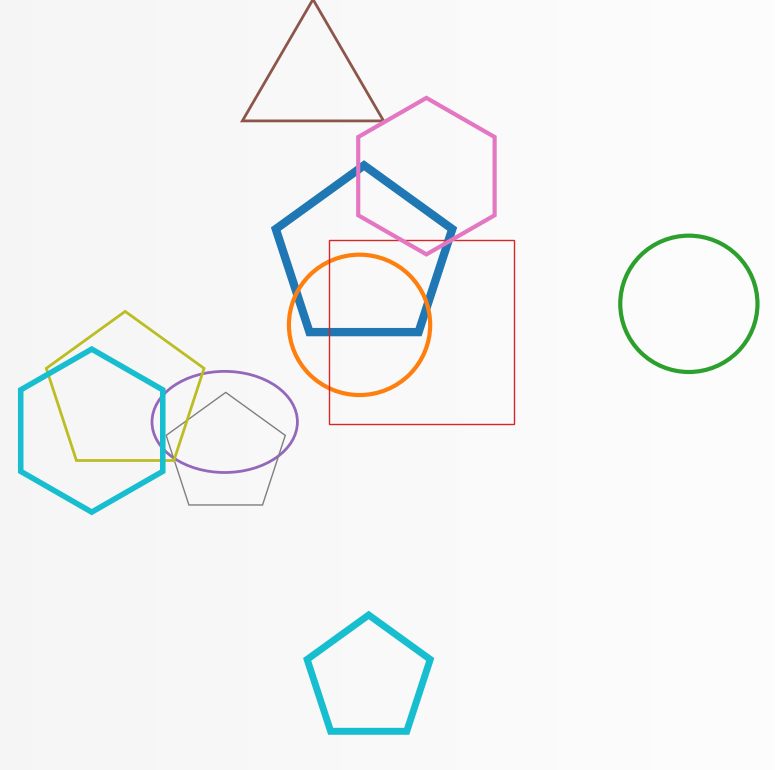[{"shape": "pentagon", "thickness": 3, "radius": 0.6, "center": [0.47, 0.666]}, {"shape": "circle", "thickness": 1.5, "radius": 0.46, "center": [0.464, 0.578]}, {"shape": "circle", "thickness": 1.5, "radius": 0.44, "center": [0.889, 0.605]}, {"shape": "square", "thickness": 0.5, "radius": 0.6, "center": [0.544, 0.569]}, {"shape": "oval", "thickness": 1, "radius": 0.47, "center": [0.29, 0.452]}, {"shape": "triangle", "thickness": 1, "radius": 0.53, "center": [0.404, 0.896]}, {"shape": "hexagon", "thickness": 1.5, "radius": 0.51, "center": [0.55, 0.771]}, {"shape": "pentagon", "thickness": 0.5, "radius": 0.4, "center": [0.291, 0.41]}, {"shape": "pentagon", "thickness": 1, "radius": 0.54, "center": [0.162, 0.489]}, {"shape": "hexagon", "thickness": 2, "radius": 0.53, "center": [0.118, 0.441]}, {"shape": "pentagon", "thickness": 2.5, "radius": 0.42, "center": [0.476, 0.118]}]